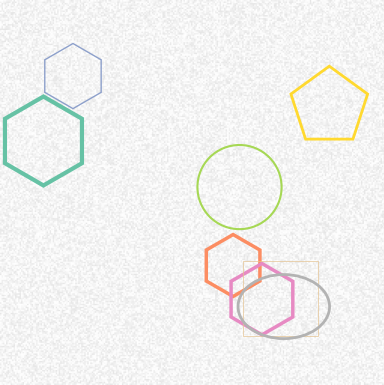[{"shape": "hexagon", "thickness": 3, "radius": 0.58, "center": [0.113, 0.634]}, {"shape": "hexagon", "thickness": 2.5, "radius": 0.4, "center": [0.605, 0.31]}, {"shape": "hexagon", "thickness": 1, "radius": 0.42, "center": [0.19, 0.802]}, {"shape": "hexagon", "thickness": 2.5, "radius": 0.46, "center": [0.68, 0.223]}, {"shape": "circle", "thickness": 1.5, "radius": 0.55, "center": [0.622, 0.514]}, {"shape": "pentagon", "thickness": 2, "radius": 0.52, "center": [0.855, 0.723]}, {"shape": "square", "thickness": 0.5, "radius": 0.49, "center": [0.728, 0.226]}, {"shape": "oval", "thickness": 2, "radius": 0.59, "center": [0.737, 0.204]}]